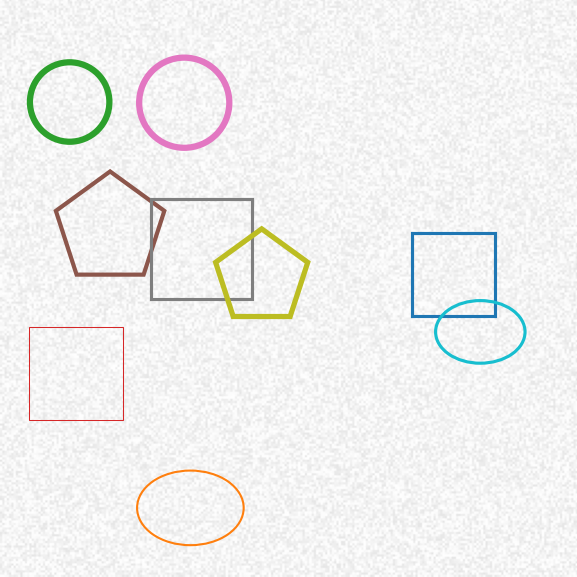[{"shape": "square", "thickness": 1.5, "radius": 0.36, "center": [0.786, 0.525]}, {"shape": "oval", "thickness": 1, "radius": 0.46, "center": [0.33, 0.12]}, {"shape": "circle", "thickness": 3, "radius": 0.34, "center": [0.121, 0.822]}, {"shape": "square", "thickness": 0.5, "radius": 0.4, "center": [0.132, 0.353]}, {"shape": "pentagon", "thickness": 2, "radius": 0.49, "center": [0.191, 0.603]}, {"shape": "circle", "thickness": 3, "radius": 0.39, "center": [0.319, 0.821]}, {"shape": "square", "thickness": 1.5, "radius": 0.44, "center": [0.349, 0.568]}, {"shape": "pentagon", "thickness": 2.5, "radius": 0.42, "center": [0.453, 0.519]}, {"shape": "oval", "thickness": 1.5, "radius": 0.39, "center": [0.832, 0.424]}]